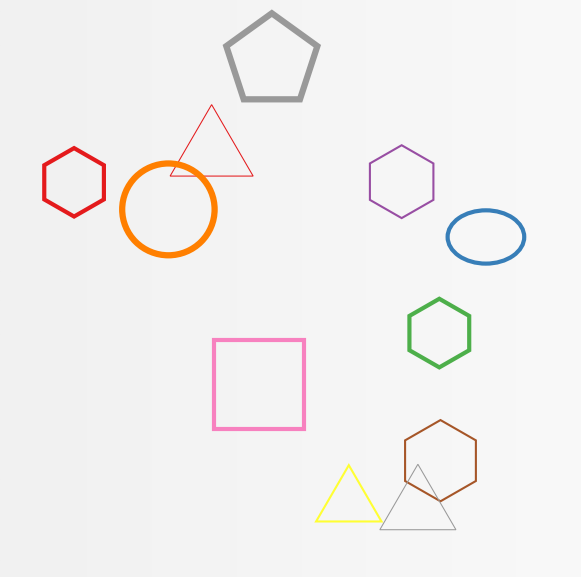[{"shape": "hexagon", "thickness": 2, "radius": 0.3, "center": [0.127, 0.683]}, {"shape": "triangle", "thickness": 0.5, "radius": 0.41, "center": [0.364, 0.735]}, {"shape": "oval", "thickness": 2, "radius": 0.33, "center": [0.836, 0.589]}, {"shape": "hexagon", "thickness": 2, "radius": 0.3, "center": [0.756, 0.422]}, {"shape": "hexagon", "thickness": 1, "radius": 0.32, "center": [0.691, 0.685]}, {"shape": "circle", "thickness": 3, "radius": 0.4, "center": [0.29, 0.637]}, {"shape": "triangle", "thickness": 1, "radius": 0.32, "center": [0.6, 0.129]}, {"shape": "hexagon", "thickness": 1, "radius": 0.35, "center": [0.758, 0.201]}, {"shape": "square", "thickness": 2, "radius": 0.38, "center": [0.446, 0.333]}, {"shape": "pentagon", "thickness": 3, "radius": 0.41, "center": [0.468, 0.894]}, {"shape": "triangle", "thickness": 0.5, "radius": 0.38, "center": [0.719, 0.12]}]